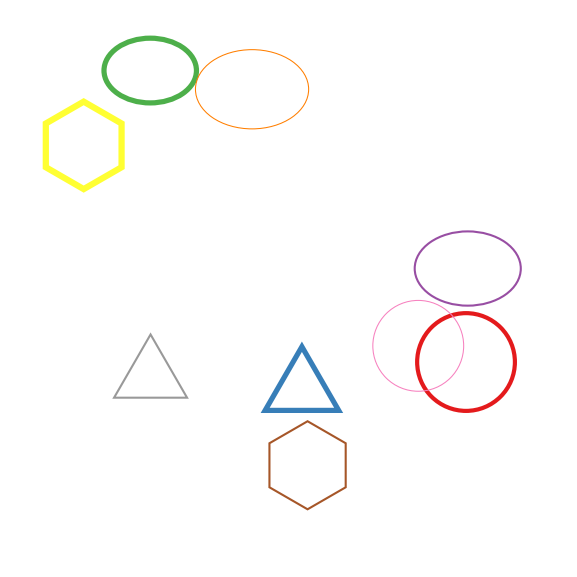[{"shape": "circle", "thickness": 2, "radius": 0.42, "center": [0.807, 0.372]}, {"shape": "triangle", "thickness": 2.5, "radius": 0.37, "center": [0.523, 0.325]}, {"shape": "oval", "thickness": 2.5, "radius": 0.4, "center": [0.26, 0.877]}, {"shape": "oval", "thickness": 1, "radius": 0.46, "center": [0.81, 0.534]}, {"shape": "oval", "thickness": 0.5, "radius": 0.49, "center": [0.436, 0.845]}, {"shape": "hexagon", "thickness": 3, "radius": 0.38, "center": [0.145, 0.747]}, {"shape": "hexagon", "thickness": 1, "radius": 0.38, "center": [0.533, 0.193]}, {"shape": "circle", "thickness": 0.5, "radius": 0.39, "center": [0.724, 0.4]}, {"shape": "triangle", "thickness": 1, "radius": 0.36, "center": [0.261, 0.347]}]